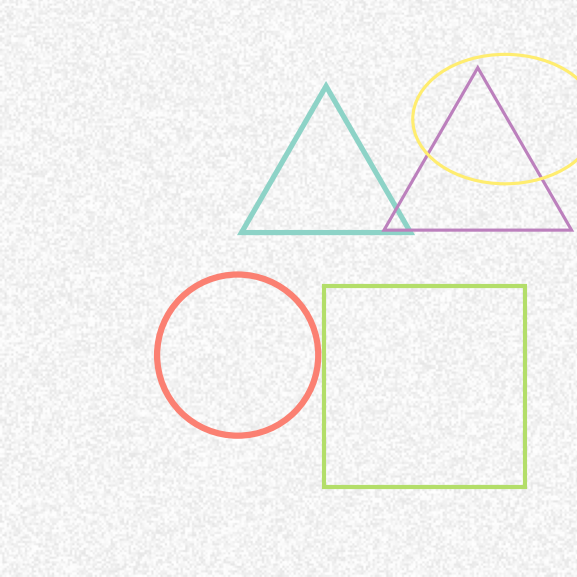[{"shape": "triangle", "thickness": 2.5, "radius": 0.85, "center": [0.565, 0.681]}, {"shape": "circle", "thickness": 3, "radius": 0.7, "center": [0.412, 0.384]}, {"shape": "square", "thickness": 2, "radius": 0.87, "center": [0.735, 0.329]}, {"shape": "triangle", "thickness": 1.5, "radius": 0.94, "center": [0.827, 0.694]}, {"shape": "oval", "thickness": 1.5, "radius": 0.8, "center": [0.875, 0.793]}]